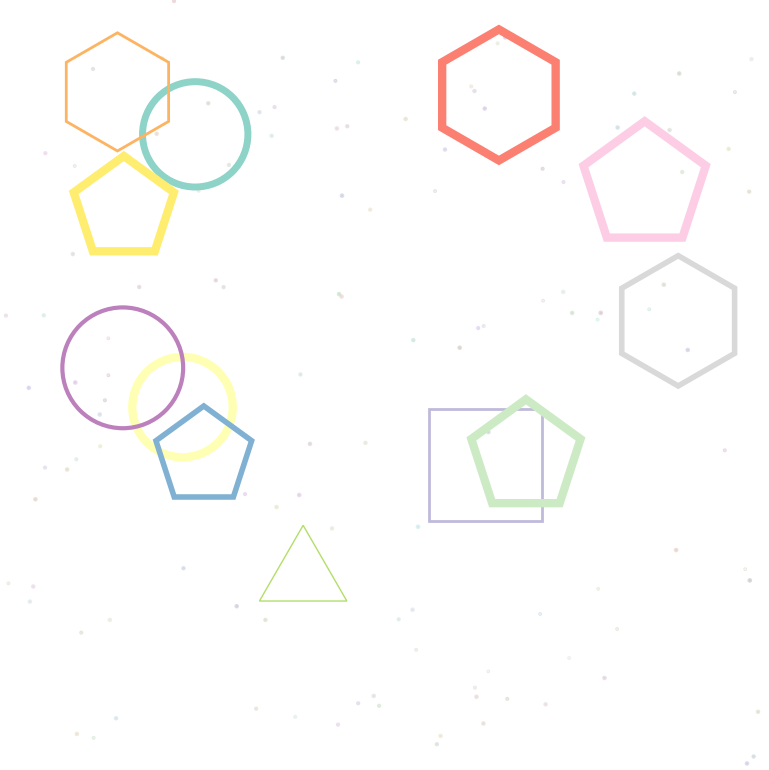[{"shape": "circle", "thickness": 2.5, "radius": 0.34, "center": [0.254, 0.826]}, {"shape": "circle", "thickness": 3, "radius": 0.33, "center": [0.237, 0.471]}, {"shape": "square", "thickness": 1, "radius": 0.37, "center": [0.631, 0.396]}, {"shape": "hexagon", "thickness": 3, "radius": 0.43, "center": [0.648, 0.877]}, {"shape": "pentagon", "thickness": 2, "radius": 0.33, "center": [0.265, 0.407]}, {"shape": "hexagon", "thickness": 1, "radius": 0.38, "center": [0.153, 0.881]}, {"shape": "triangle", "thickness": 0.5, "radius": 0.33, "center": [0.394, 0.252]}, {"shape": "pentagon", "thickness": 3, "radius": 0.42, "center": [0.837, 0.759]}, {"shape": "hexagon", "thickness": 2, "radius": 0.42, "center": [0.881, 0.583]}, {"shape": "circle", "thickness": 1.5, "radius": 0.39, "center": [0.159, 0.522]}, {"shape": "pentagon", "thickness": 3, "radius": 0.37, "center": [0.683, 0.407]}, {"shape": "pentagon", "thickness": 3, "radius": 0.34, "center": [0.161, 0.729]}]